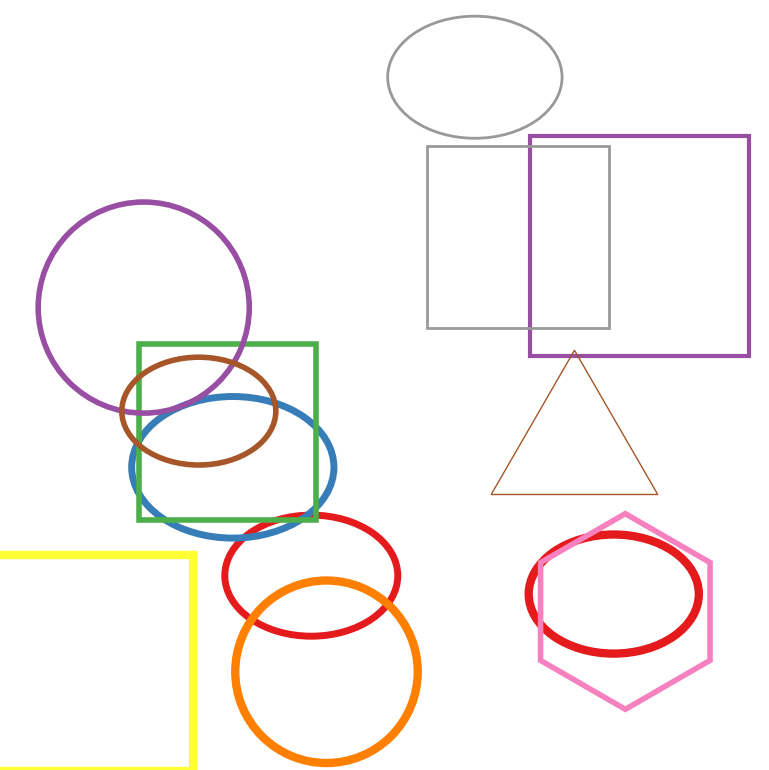[{"shape": "oval", "thickness": 3, "radius": 0.55, "center": [0.797, 0.229]}, {"shape": "oval", "thickness": 2.5, "radius": 0.56, "center": [0.404, 0.252]}, {"shape": "oval", "thickness": 2.5, "radius": 0.66, "center": [0.302, 0.393]}, {"shape": "square", "thickness": 2, "radius": 0.57, "center": [0.296, 0.439]}, {"shape": "square", "thickness": 1.5, "radius": 0.71, "center": [0.83, 0.681]}, {"shape": "circle", "thickness": 2, "radius": 0.69, "center": [0.187, 0.601]}, {"shape": "circle", "thickness": 3, "radius": 0.59, "center": [0.424, 0.128]}, {"shape": "square", "thickness": 3, "radius": 0.7, "center": [0.111, 0.139]}, {"shape": "oval", "thickness": 2, "radius": 0.5, "center": [0.258, 0.466]}, {"shape": "triangle", "thickness": 0.5, "radius": 0.62, "center": [0.746, 0.42]}, {"shape": "hexagon", "thickness": 2, "radius": 0.64, "center": [0.812, 0.206]}, {"shape": "square", "thickness": 1, "radius": 0.59, "center": [0.673, 0.692]}, {"shape": "oval", "thickness": 1, "radius": 0.57, "center": [0.617, 0.9]}]